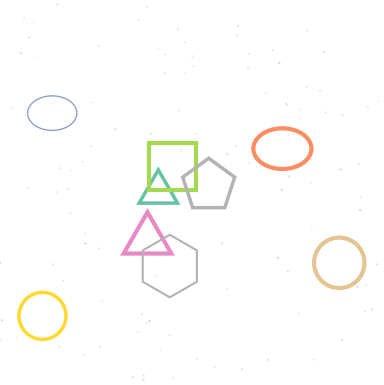[{"shape": "triangle", "thickness": 2.5, "radius": 0.29, "center": [0.411, 0.501]}, {"shape": "oval", "thickness": 3, "radius": 0.38, "center": [0.733, 0.614]}, {"shape": "oval", "thickness": 1, "radius": 0.32, "center": [0.136, 0.706]}, {"shape": "triangle", "thickness": 3, "radius": 0.36, "center": [0.383, 0.377]}, {"shape": "square", "thickness": 3, "radius": 0.31, "center": [0.447, 0.567]}, {"shape": "circle", "thickness": 2.5, "radius": 0.31, "center": [0.11, 0.18]}, {"shape": "circle", "thickness": 3, "radius": 0.33, "center": [0.881, 0.317]}, {"shape": "hexagon", "thickness": 1.5, "radius": 0.41, "center": [0.441, 0.309]}, {"shape": "pentagon", "thickness": 2.5, "radius": 0.35, "center": [0.542, 0.518]}]